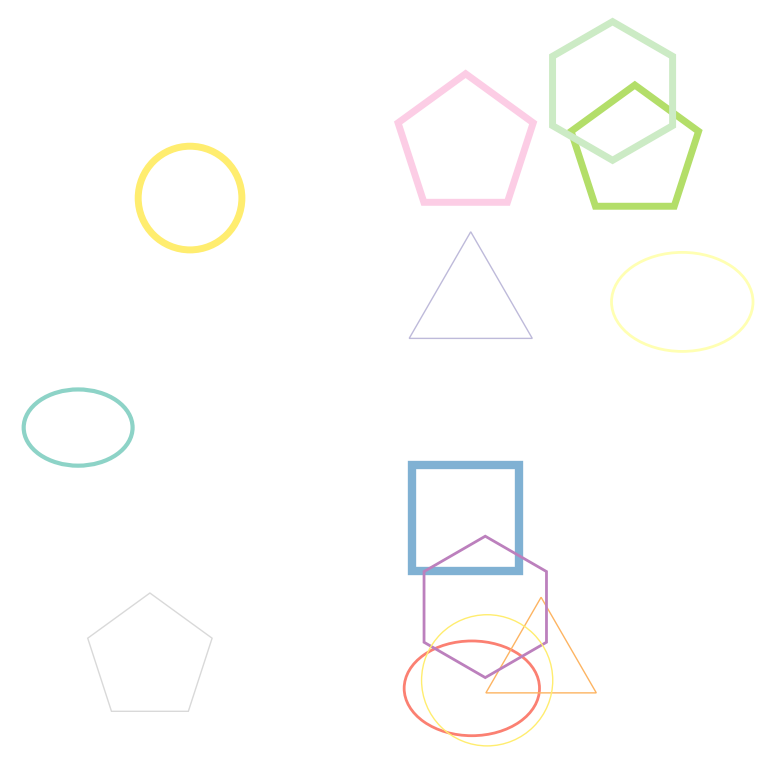[{"shape": "oval", "thickness": 1.5, "radius": 0.35, "center": [0.101, 0.445]}, {"shape": "oval", "thickness": 1, "radius": 0.46, "center": [0.886, 0.608]}, {"shape": "triangle", "thickness": 0.5, "radius": 0.46, "center": [0.611, 0.607]}, {"shape": "oval", "thickness": 1, "radius": 0.44, "center": [0.613, 0.106]}, {"shape": "square", "thickness": 3, "radius": 0.35, "center": [0.604, 0.327]}, {"shape": "triangle", "thickness": 0.5, "radius": 0.41, "center": [0.703, 0.142]}, {"shape": "pentagon", "thickness": 2.5, "radius": 0.44, "center": [0.824, 0.803]}, {"shape": "pentagon", "thickness": 2.5, "radius": 0.46, "center": [0.605, 0.812]}, {"shape": "pentagon", "thickness": 0.5, "radius": 0.42, "center": [0.195, 0.145]}, {"shape": "hexagon", "thickness": 1, "radius": 0.46, "center": [0.63, 0.212]}, {"shape": "hexagon", "thickness": 2.5, "radius": 0.45, "center": [0.796, 0.882]}, {"shape": "circle", "thickness": 2.5, "radius": 0.34, "center": [0.247, 0.743]}, {"shape": "circle", "thickness": 0.5, "radius": 0.43, "center": [0.633, 0.116]}]